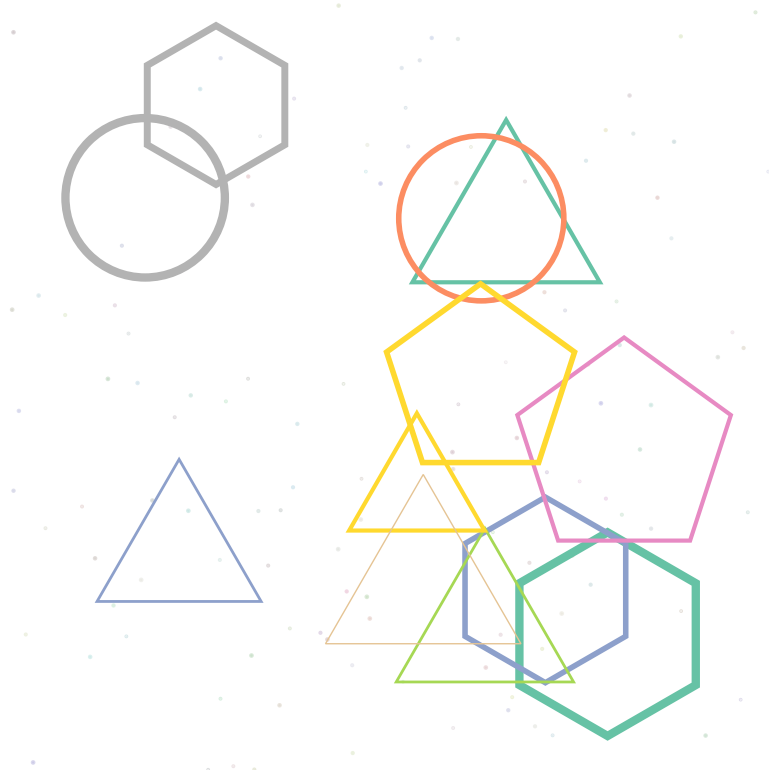[{"shape": "hexagon", "thickness": 3, "radius": 0.66, "center": [0.789, 0.176]}, {"shape": "triangle", "thickness": 1.5, "radius": 0.7, "center": [0.657, 0.704]}, {"shape": "circle", "thickness": 2, "radius": 0.54, "center": [0.625, 0.716]}, {"shape": "hexagon", "thickness": 2, "radius": 0.6, "center": [0.708, 0.234]}, {"shape": "triangle", "thickness": 1, "radius": 0.62, "center": [0.233, 0.28]}, {"shape": "pentagon", "thickness": 1.5, "radius": 0.73, "center": [0.811, 0.416]}, {"shape": "triangle", "thickness": 1, "radius": 0.66, "center": [0.63, 0.181]}, {"shape": "pentagon", "thickness": 2, "radius": 0.64, "center": [0.624, 0.503]}, {"shape": "triangle", "thickness": 1.5, "radius": 0.51, "center": [0.541, 0.362]}, {"shape": "triangle", "thickness": 0.5, "radius": 0.73, "center": [0.55, 0.237]}, {"shape": "hexagon", "thickness": 2.5, "radius": 0.52, "center": [0.281, 0.864]}, {"shape": "circle", "thickness": 3, "radius": 0.52, "center": [0.189, 0.743]}]